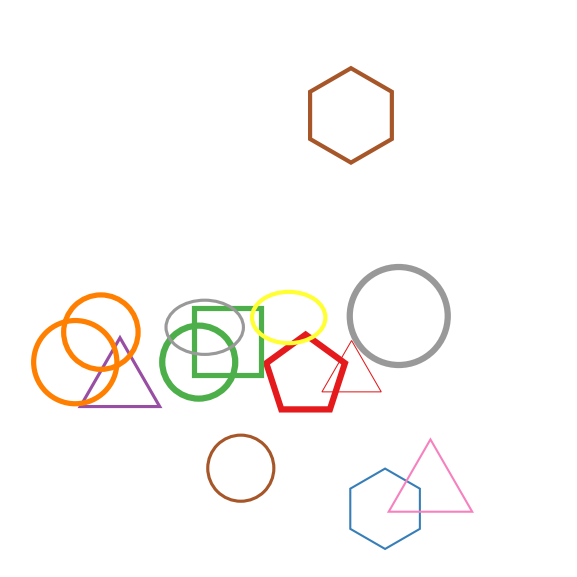[{"shape": "pentagon", "thickness": 3, "radius": 0.36, "center": [0.529, 0.348]}, {"shape": "triangle", "thickness": 0.5, "radius": 0.3, "center": [0.609, 0.35]}, {"shape": "hexagon", "thickness": 1, "radius": 0.35, "center": [0.667, 0.118]}, {"shape": "square", "thickness": 2.5, "radius": 0.29, "center": [0.394, 0.408]}, {"shape": "circle", "thickness": 3, "radius": 0.32, "center": [0.344, 0.372]}, {"shape": "triangle", "thickness": 1.5, "radius": 0.4, "center": [0.208, 0.335]}, {"shape": "circle", "thickness": 2.5, "radius": 0.32, "center": [0.175, 0.424]}, {"shape": "circle", "thickness": 2.5, "radius": 0.36, "center": [0.13, 0.372]}, {"shape": "oval", "thickness": 2, "radius": 0.32, "center": [0.5, 0.449]}, {"shape": "circle", "thickness": 1.5, "radius": 0.29, "center": [0.417, 0.188]}, {"shape": "hexagon", "thickness": 2, "radius": 0.41, "center": [0.608, 0.799]}, {"shape": "triangle", "thickness": 1, "radius": 0.42, "center": [0.745, 0.155]}, {"shape": "oval", "thickness": 1.5, "radius": 0.34, "center": [0.354, 0.432]}, {"shape": "circle", "thickness": 3, "radius": 0.42, "center": [0.69, 0.452]}]